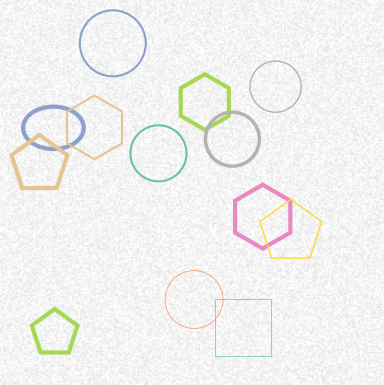[{"shape": "circle", "thickness": 1.5, "radius": 0.36, "center": [0.412, 0.602]}, {"shape": "square", "thickness": 0.5, "radius": 0.37, "center": [0.631, 0.149]}, {"shape": "circle", "thickness": 0.5, "radius": 0.38, "center": [0.504, 0.222]}, {"shape": "oval", "thickness": 3, "radius": 0.39, "center": [0.139, 0.668]}, {"shape": "circle", "thickness": 1.5, "radius": 0.43, "center": [0.293, 0.888]}, {"shape": "hexagon", "thickness": 3, "radius": 0.41, "center": [0.682, 0.437]}, {"shape": "pentagon", "thickness": 3, "radius": 0.31, "center": [0.142, 0.135]}, {"shape": "hexagon", "thickness": 3, "radius": 0.36, "center": [0.532, 0.735]}, {"shape": "pentagon", "thickness": 1, "radius": 0.42, "center": [0.755, 0.398]}, {"shape": "pentagon", "thickness": 3, "radius": 0.38, "center": [0.102, 0.573]}, {"shape": "hexagon", "thickness": 1.5, "radius": 0.41, "center": [0.246, 0.669]}, {"shape": "circle", "thickness": 1, "radius": 0.33, "center": [0.716, 0.775]}, {"shape": "circle", "thickness": 2.5, "radius": 0.35, "center": [0.604, 0.639]}]